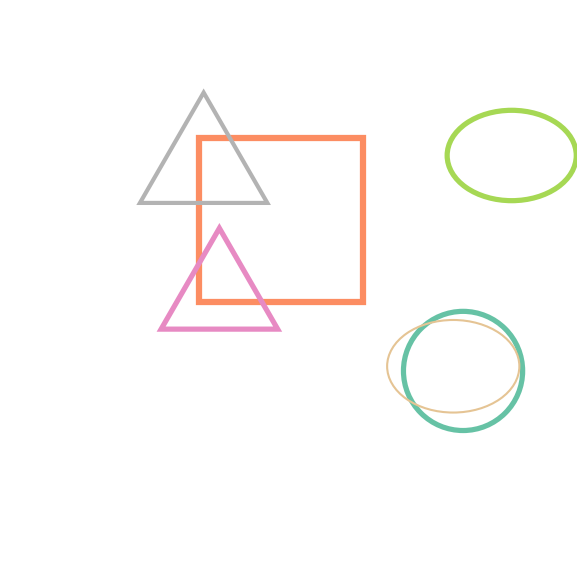[{"shape": "circle", "thickness": 2.5, "radius": 0.52, "center": [0.802, 0.357]}, {"shape": "square", "thickness": 3, "radius": 0.71, "center": [0.487, 0.618]}, {"shape": "triangle", "thickness": 2.5, "radius": 0.58, "center": [0.38, 0.487]}, {"shape": "oval", "thickness": 2.5, "radius": 0.56, "center": [0.886, 0.73]}, {"shape": "oval", "thickness": 1, "radius": 0.57, "center": [0.785, 0.365]}, {"shape": "triangle", "thickness": 2, "radius": 0.64, "center": [0.353, 0.711]}]